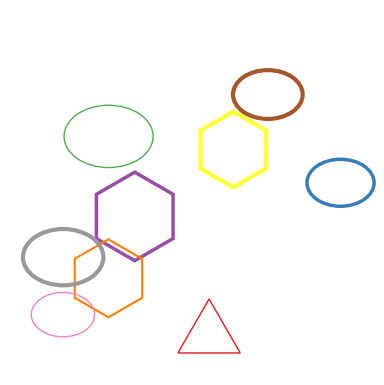[{"shape": "triangle", "thickness": 1, "radius": 0.47, "center": [0.543, 0.13]}, {"shape": "oval", "thickness": 2.5, "radius": 0.44, "center": [0.884, 0.525]}, {"shape": "oval", "thickness": 1, "radius": 0.58, "center": [0.282, 0.646]}, {"shape": "hexagon", "thickness": 2.5, "radius": 0.57, "center": [0.35, 0.438]}, {"shape": "hexagon", "thickness": 1.5, "radius": 0.51, "center": [0.282, 0.277]}, {"shape": "hexagon", "thickness": 3, "radius": 0.49, "center": [0.606, 0.612]}, {"shape": "oval", "thickness": 3, "radius": 0.45, "center": [0.696, 0.755]}, {"shape": "oval", "thickness": 1, "radius": 0.41, "center": [0.163, 0.183]}, {"shape": "oval", "thickness": 3, "radius": 0.52, "center": [0.164, 0.332]}]